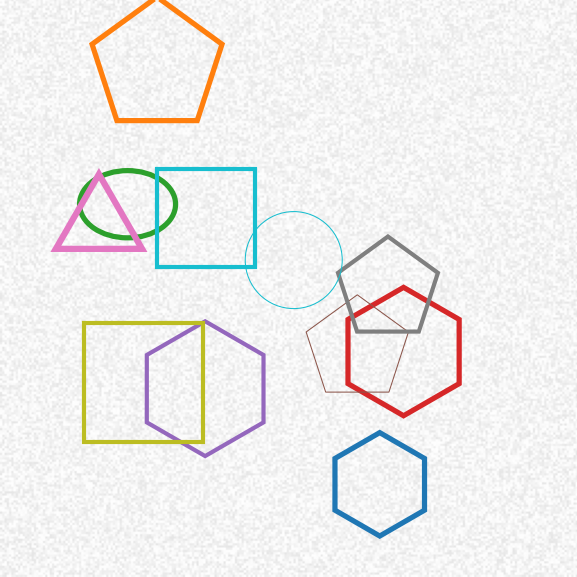[{"shape": "hexagon", "thickness": 2.5, "radius": 0.45, "center": [0.658, 0.16]}, {"shape": "pentagon", "thickness": 2.5, "radius": 0.59, "center": [0.272, 0.886]}, {"shape": "oval", "thickness": 2.5, "radius": 0.42, "center": [0.221, 0.646]}, {"shape": "hexagon", "thickness": 2.5, "radius": 0.56, "center": [0.699, 0.39]}, {"shape": "hexagon", "thickness": 2, "radius": 0.58, "center": [0.355, 0.326]}, {"shape": "pentagon", "thickness": 0.5, "radius": 0.47, "center": [0.619, 0.395]}, {"shape": "triangle", "thickness": 3, "radius": 0.43, "center": [0.171, 0.611]}, {"shape": "pentagon", "thickness": 2, "radius": 0.45, "center": [0.672, 0.499]}, {"shape": "square", "thickness": 2, "radius": 0.51, "center": [0.249, 0.337]}, {"shape": "circle", "thickness": 0.5, "radius": 0.42, "center": [0.509, 0.549]}, {"shape": "square", "thickness": 2, "radius": 0.42, "center": [0.356, 0.622]}]